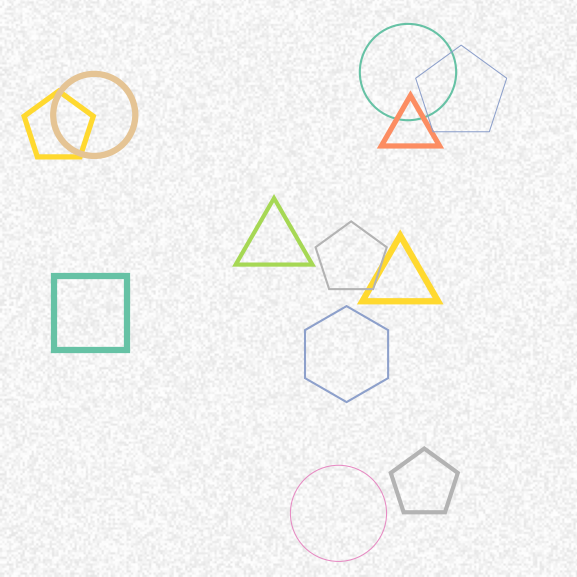[{"shape": "square", "thickness": 3, "radius": 0.32, "center": [0.157, 0.457]}, {"shape": "circle", "thickness": 1, "radius": 0.42, "center": [0.706, 0.874]}, {"shape": "triangle", "thickness": 2.5, "radius": 0.29, "center": [0.711, 0.776]}, {"shape": "hexagon", "thickness": 1, "radius": 0.42, "center": [0.6, 0.386]}, {"shape": "pentagon", "thickness": 0.5, "radius": 0.41, "center": [0.799, 0.838]}, {"shape": "circle", "thickness": 0.5, "radius": 0.42, "center": [0.586, 0.11]}, {"shape": "triangle", "thickness": 2, "radius": 0.38, "center": [0.475, 0.579]}, {"shape": "pentagon", "thickness": 2.5, "radius": 0.31, "center": [0.102, 0.778]}, {"shape": "triangle", "thickness": 3, "radius": 0.38, "center": [0.693, 0.515]}, {"shape": "circle", "thickness": 3, "radius": 0.36, "center": [0.163, 0.8]}, {"shape": "pentagon", "thickness": 1, "radius": 0.32, "center": [0.608, 0.551]}, {"shape": "pentagon", "thickness": 2, "radius": 0.3, "center": [0.735, 0.161]}]